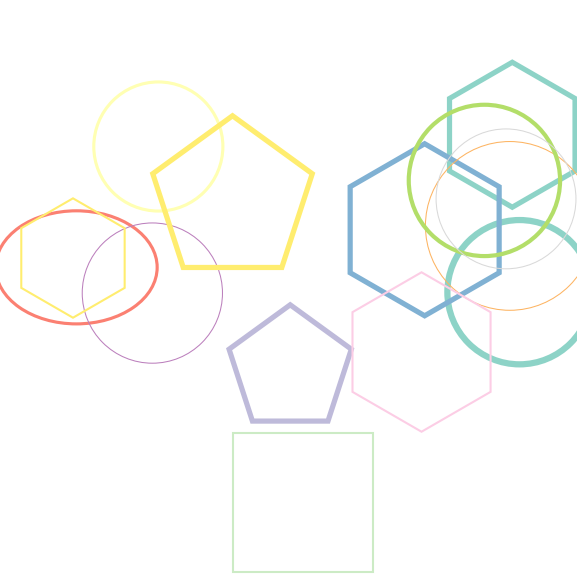[{"shape": "circle", "thickness": 3, "radius": 0.62, "center": [0.9, 0.493]}, {"shape": "hexagon", "thickness": 2.5, "radius": 0.63, "center": [0.887, 0.766]}, {"shape": "circle", "thickness": 1.5, "radius": 0.56, "center": [0.274, 0.745]}, {"shape": "pentagon", "thickness": 2.5, "radius": 0.56, "center": [0.503, 0.36]}, {"shape": "oval", "thickness": 1.5, "radius": 0.7, "center": [0.132, 0.536]}, {"shape": "hexagon", "thickness": 2.5, "radius": 0.74, "center": [0.735, 0.601]}, {"shape": "circle", "thickness": 0.5, "radius": 0.73, "center": [0.883, 0.608]}, {"shape": "circle", "thickness": 2, "radius": 0.66, "center": [0.839, 0.687]}, {"shape": "hexagon", "thickness": 1, "radius": 0.69, "center": [0.73, 0.39]}, {"shape": "circle", "thickness": 0.5, "radius": 0.61, "center": [0.876, 0.655]}, {"shape": "circle", "thickness": 0.5, "radius": 0.61, "center": [0.264, 0.492]}, {"shape": "square", "thickness": 1, "radius": 0.61, "center": [0.524, 0.129]}, {"shape": "pentagon", "thickness": 2.5, "radius": 0.73, "center": [0.403, 0.653]}, {"shape": "hexagon", "thickness": 1, "radius": 0.52, "center": [0.126, 0.552]}]